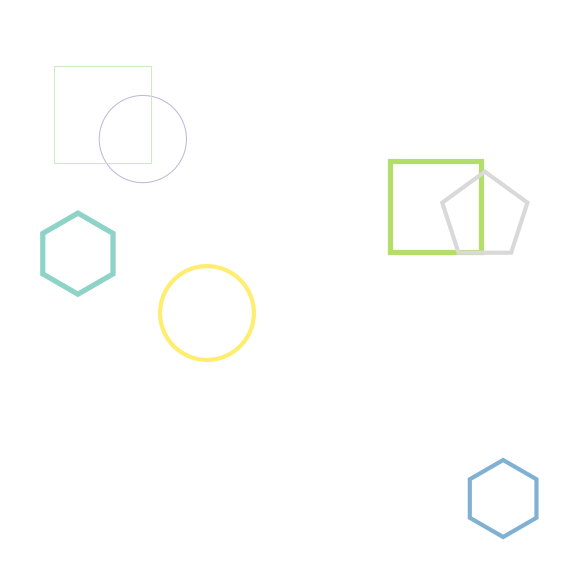[{"shape": "hexagon", "thickness": 2.5, "radius": 0.35, "center": [0.135, 0.56]}, {"shape": "circle", "thickness": 0.5, "radius": 0.38, "center": [0.247, 0.758]}, {"shape": "hexagon", "thickness": 2, "radius": 0.33, "center": [0.871, 0.136]}, {"shape": "square", "thickness": 2.5, "radius": 0.39, "center": [0.754, 0.641]}, {"shape": "pentagon", "thickness": 2, "radius": 0.39, "center": [0.84, 0.624]}, {"shape": "square", "thickness": 0.5, "radius": 0.42, "center": [0.178, 0.801]}, {"shape": "circle", "thickness": 2, "radius": 0.41, "center": [0.358, 0.457]}]